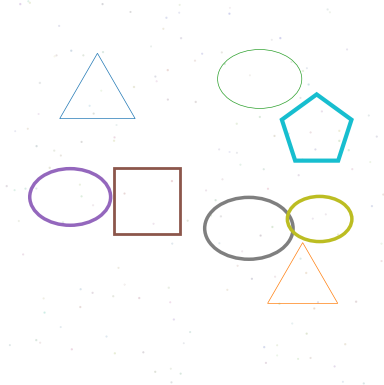[{"shape": "triangle", "thickness": 0.5, "radius": 0.57, "center": [0.253, 0.748]}, {"shape": "triangle", "thickness": 0.5, "radius": 0.53, "center": [0.786, 0.265]}, {"shape": "oval", "thickness": 0.5, "radius": 0.55, "center": [0.675, 0.795]}, {"shape": "oval", "thickness": 2.5, "radius": 0.53, "center": [0.182, 0.488]}, {"shape": "square", "thickness": 2, "radius": 0.43, "center": [0.381, 0.479]}, {"shape": "oval", "thickness": 2.5, "radius": 0.57, "center": [0.646, 0.407]}, {"shape": "oval", "thickness": 2.5, "radius": 0.42, "center": [0.83, 0.431]}, {"shape": "pentagon", "thickness": 3, "radius": 0.48, "center": [0.823, 0.66]}]